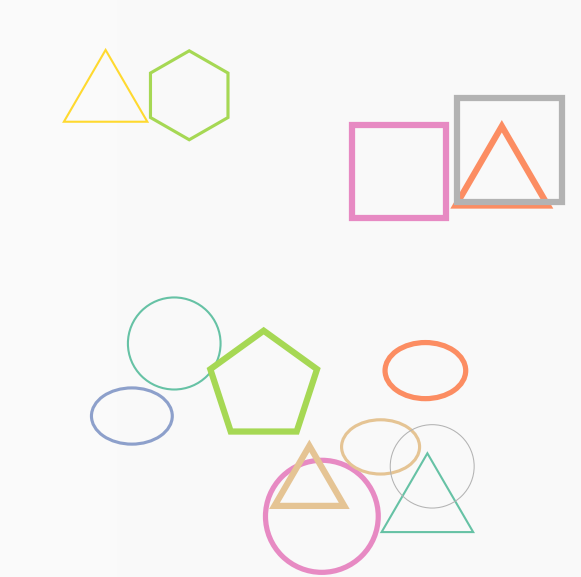[{"shape": "circle", "thickness": 1, "radius": 0.4, "center": [0.3, 0.404]}, {"shape": "triangle", "thickness": 1, "radius": 0.45, "center": [0.735, 0.123]}, {"shape": "oval", "thickness": 2.5, "radius": 0.35, "center": [0.732, 0.357]}, {"shape": "triangle", "thickness": 3, "radius": 0.46, "center": [0.863, 0.689]}, {"shape": "oval", "thickness": 1.5, "radius": 0.35, "center": [0.227, 0.279]}, {"shape": "square", "thickness": 3, "radius": 0.4, "center": [0.686, 0.703]}, {"shape": "circle", "thickness": 2.5, "radius": 0.49, "center": [0.554, 0.105]}, {"shape": "pentagon", "thickness": 3, "radius": 0.48, "center": [0.454, 0.33]}, {"shape": "hexagon", "thickness": 1.5, "radius": 0.38, "center": [0.326, 0.834]}, {"shape": "triangle", "thickness": 1, "radius": 0.41, "center": [0.182, 0.83]}, {"shape": "oval", "thickness": 1.5, "radius": 0.34, "center": [0.655, 0.225]}, {"shape": "triangle", "thickness": 3, "radius": 0.35, "center": [0.532, 0.158]}, {"shape": "square", "thickness": 3, "radius": 0.45, "center": [0.877, 0.739]}, {"shape": "circle", "thickness": 0.5, "radius": 0.36, "center": [0.744, 0.192]}]